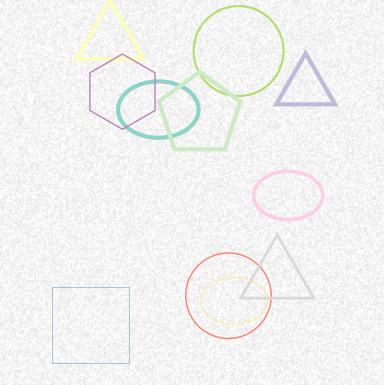[{"shape": "oval", "thickness": 3, "radius": 0.52, "center": [0.411, 0.715]}, {"shape": "triangle", "thickness": 2.5, "radius": 0.51, "center": [0.286, 0.898]}, {"shape": "triangle", "thickness": 3, "radius": 0.44, "center": [0.794, 0.773]}, {"shape": "circle", "thickness": 1, "radius": 0.55, "center": [0.593, 0.232]}, {"shape": "square", "thickness": 0.5, "radius": 0.5, "center": [0.235, 0.156]}, {"shape": "circle", "thickness": 1.5, "radius": 0.58, "center": [0.62, 0.867]}, {"shape": "oval", "thickness": 2.5, "radius": 0.45, "center": [0.749, 0.492]}, {"shape": "triangle", "thickness": 2, "radius": 0.55, "center": [0.72, 0.281]}, {"shape": "hexagon", "thickness": 1, "radius": 0.49, "center": [0.318, 0.762]}, {"shape": "pentagon", "thickness": 3, "radius": 0.56, "center": [0.518, 0.702]}, {"shape": "oval", "thickness": 0.5, "radius": 0.44, "center": [0.608, 0.219]}]